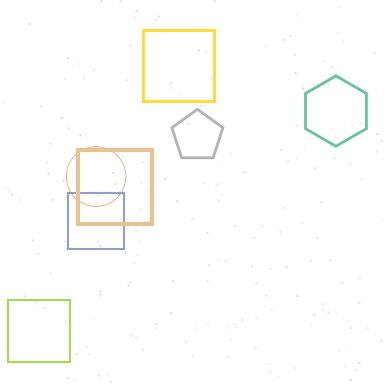[{"shape": "hexagon", "thickness": 2, "radius": 0.46, "center": [0.873, 0.712]}, {"shape": "circle", "thickness": 0.5, "radius": 0.39, "center": [0.25, 0.541]}, {"shape": "square", "thickness": 1.5, "radius": 0.36, "center": [0.249, 0.426]}, {"shape": "square", "thickness": 1.5, "radius": 0.4, "center": [0.101, 0.14]}, {"shape": "square", "thickness": 2, "radius": 0.46, "center": [0.464, 0.829]}, {"shape": "square", "thickness": 3, "radius": 0.48, "center": [0.298, 0.515]}, {"shape": "pentagon", "thickness": 2, "radius": 0.35, "center": [0.513, 0.647]}]